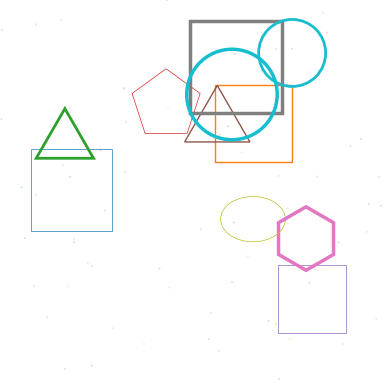[{"shape": "square", "thickness": 0.5, "radius": 0.53, "center": [0.186, 0.507]}, {"shape": "square", "thickness": 1, "radius": 0.5, "center": [0.659, 0.68]}, {"shape": "triangle", "thickness": 2, "radius": 0.43, "center": [0.169, 0.632]}, {"shape": "pentagon", "thickness": 0.5, "radius": 0.46, "center": [0.431, 0.728]}, {"shape": "square", "thickness": 0.5, "radius": 0.44, "center": [0.809, 0.222]}, {"shape": "triangle", "thickness": 1, "radius": 0.49, "center": [0.564, 0.68]}, {"shape": "hexagon", "thickness": 2.5, "radius": 0.41, "center": [0.795, 0.38]}, {"shape": "square", "thickness": 2.5, "radius": 0.59, "center": [0.612, 0.825]}, {"shape": "oval", "thickness": 0.5, "radius": 0.42, "center": [0.657, 0.431]}, {"shape": "circle", "thickness": 2.5, "radius": 0.59, "center": [0.602, 0.755]}, {"shape": "circle", "thickness": 2, "radius": 0.44, "center": [0.759, 0.862]}]